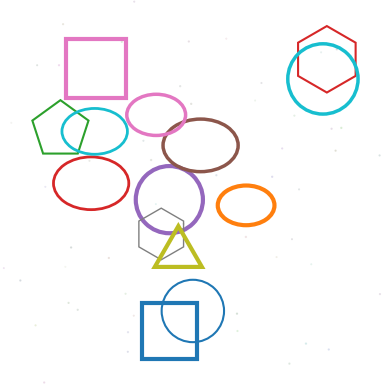[{"shape": "circle", "thickness": 1.5, "radius": 0.41, "center": [0.501, 0.192]}, {"shape": "square", "thickness": 3, "radius": 0.36, "center": [0.44, 0.14]}, {"shape": "oval", "thickness": 3, "radius": 0.37, "center": [0.639, 0.467]}, {"shape": "pentagon", "thickness": 1.5, "radius": 0.38, "center": [0.157, 0.663]}, {"shape": "hexagon", "thickness": 1.5, "radius": 0.43, "center": [0.849, 0.846]}, {"shape": "oval", "thickness": 2, "radius": 0.49, "center": [0.237, 0.524]}, {"shape": "circle", "thickness": 3, "radius": 0.44, "center": [0.44, 0.481]}, {"shape": "oval", "thickness": 2.5, "radius": 0.49, "center": [0.521, 0.622]}, {"shape": "oval", "thickness": 2.5, "radius": 0.38, "center": [0.406, 0.702]}, {"shape": "square", "thickness": 3, "radius": 0.39, "center": [0.25, 0.822]}, {"shape": "hexagon", "thickness": 1, "radius": 0.34, "center": [0.419, 0.392]}, {"shape": "triangle", "thickness": 3, "radius": 0.35, "center": [0.463, 0.342]}, {"shape": "circle", "thickness": 2.5, "radius": 0.46, "center": [0.839, 0.795]}, {"shape": "oval", "thickness": 2, "radius": 0.43, "center": [0.246, 0.659]}]